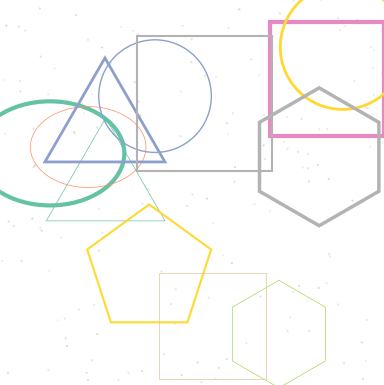[{"shape": "oval", "thickness": 3, "radius": 0.97, "center": [0.13, 0.602]}, {"shape": "triangle", "thickness": 0.5, "radius": 0.89, "center": [0.274, 0.515]}, {"shape": "oval", "thickness": 0.5, "radius": 0.75, "center": [0.229, 0.618]}, {"shape": "triangle", "thickness": 2, "radius": 0.9, "center": [0.273, 0.669]}, {"shape": "circle", "thickness": 1, "radius": 0.73, "center": [0.403, 0.75]}, {"shape": "square", "thickness": 3, "radius": 0.74, "center": [0.85, 0.795]}, {"shape": "hexagon", "thickness": 0.5, "radius": 0.7, "center": [0.724, 0.132]}, {"shape": "circle", "thickness": 2, "radius": 0.81, "center": [0.89, 0.878]}, {"shape": "pentagon", "thickness": 1.5, "radius": 0.85, "center": [0.387, 0.3]}, {"shape": "square", "thickness": 0.5, "radius": 0.69, "center": [0.552, 0.153]}, {"shape": "square", "thickness": 1.5, "radius": 0.88, "center": [0.532, 0.73]}, {"shape": "hexagon", "thickness": 2.5, "radius": 0.9, "center": [0.829, 0.593]}]